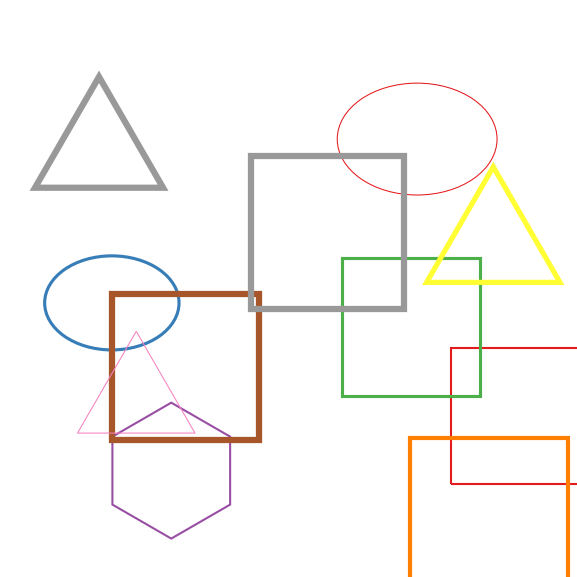[{"shape": "square", "thickness": 1, "radius": 0.59, "center": [0.9, 0.279]}, {"shape": "oval", "thickness": 0.5, "radius": 0.69, "center": [0.722, 0.758]}, {"shape": "oval", "thickness": 1.5, "radius": 0.58, "center": [0.194, 0.475]}, {"shape": "square", "thickness": 1.5, "radius": 0.6, "center": [0.711, 0.432]}, {"shape": "hexagon", "thickness": 1, "radius": 0.59, "center": [0.297, 0.184]}, {"shape": "square", "thickness": 2, "radius": 0.68, "center": [0.847, 0.105]}, {"shape": "triangle", "thickness": 2.5, "radius": 0.67, "center": [0.854, 0.577]}, {"shape": "square", "thickness": 3, "radius": 0.64, "center": [0.322, 0.364]}, {"shape": "triangle", "thickness": 0.5, "radius": 0.59, "center": [0.236, 0.308]}, {"shape": "square", "thickness": 3, "radius": 0.66, "center": [0.566, 0.596]}, {"shape": "triangle", "thickness": 3, "radius": 0.64, "center": [0.171, 0.738]}]